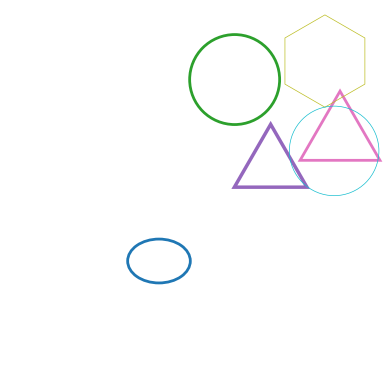[{"shape": "oval", "thickness": 2, "radius": 0.41, "center": [0.413, 0.322]}, {"shape": "circle", "thickness": 2, "radius": 0.58, "center": [0.609, 0.793]}, {"shape": "triangle", "thickness": 2.5, "radius": 0.54, "center": [0.703, 0.568]}, {"shape": "triangle", "thickness": 2, "radius": 0.6, "center": [0.883, 0.643]}, {"shape": "hexagon", "thickness": 0.5, "radius": 0.6, "center": [0.844, 0.841]}, {"shape": "circle", "thickness": 0.5, "radius": 0.58, "center": [0.868, 0.608]}]